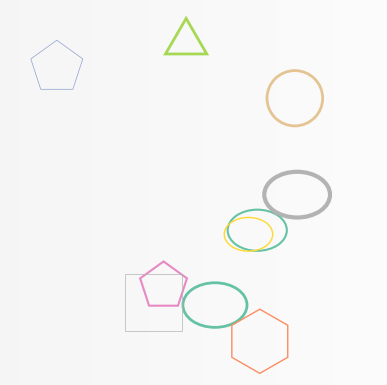[{"shape": "oval", "thickness": 2, "radius": 0.41, "center": [0.555, 0.208]}, {"shape": "oval", "thickness": 1.5, "radius": 0.38, "center": [0.664, 0.402]}, {"shape": "hexagon", "thickness": 1, "radius": 0.42, "center": [0.67, 0.114]}, {"shape": "pentagon", "thickness": 0.5, "radius": 0.35, "center": [0.147, 0.825]}, {"shape": "pentagon", "thickness": 1.5, "radius": 0.32, "center": [0.422, 0.257]}, {"shape": "triangle", "thickness": 2, "radius": 0.31, "center": [0.48, 0.891]}, {"shape": "oval", "thickness": 1, "radius": 0.31, "center": [0.641, 0.391]}, {"shape": "circle", "thickness": 2, "radius": 0.36, "center": [0.761, 0.745]}, {"shape": "square", "thickness": 0.5, "radius": 0.37, "center": [0.396, 0.214]}, {"shape": "oval", "thickness": 3, "radius": 0.42, "center": [0.767, 0.494]}]